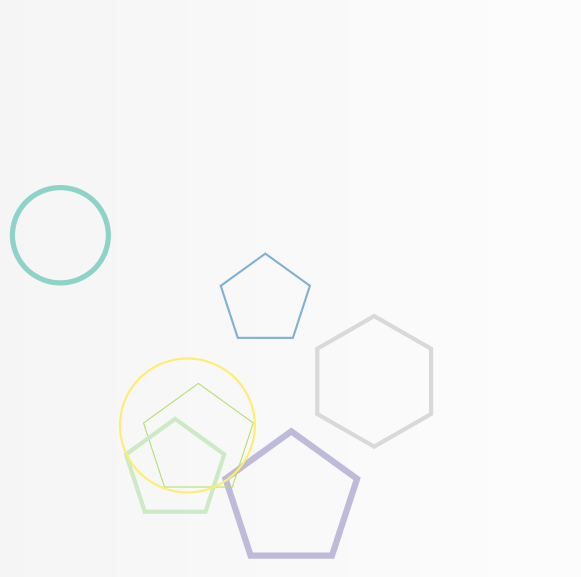[{"shape": "circle", "thickness": 2.5, "radius": 0.41, "center": [0.104, 0.592]}, {"shape": "pentagon", "thickness": 3, "radius": 0.59, "center": [0.501, 0.133]}, {"shape": "pentagon", "thickness": 1, "radius": 0.4, "center": [0.456, 0.479]}, {"shape": "pentagon", "thickness": 0.5, "radius": 0.5, "center": [0.341, 0.236]}, {"shape": "hexagon", "thickness": 2, "radius": 0.57, "center": [0.644, 0.339]}, {"shape": "pentagon", "thickness": 2, "radius": 0.44, "center": [0.301, 0.185]}, {"shape": "circle", "thickness": 1, "radius": 0.58, "center": [0.322, 0.262]}]